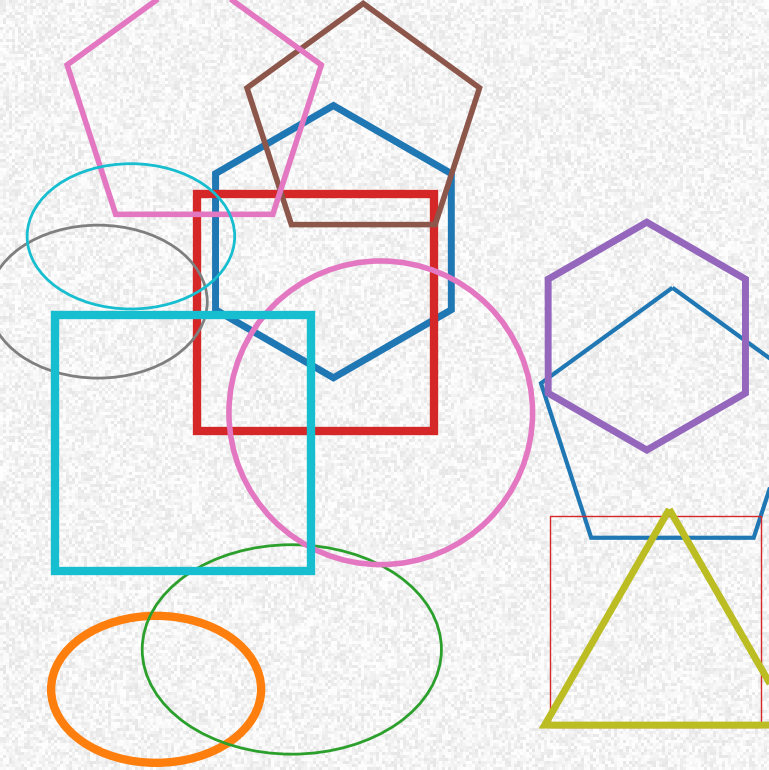[{"shape": "hexagon", "thickness": 2.5, "radius": 0.88, "center": [0.433, 0.686]}, {"shape": "pentagon", "thickness": 1.5, "radius": 0.9, "center": [0.873, 0.447]}, {"shape": "oval", "thickness": 3, "radius": 0.68, "center": [0.203, 0.105]}, {"shape": "oval", "thickness": 1, "radius": 0.97, "center": [0.379, 0.157]}, {"shape": "square", "thickness": 3, "radius": 0.77, "center": [0.409, 0.594]}, {"shape": "square", "thickness": 0.5, "radius": 0.68, "center": [0.851, 0.193]}, {"shape": "hexagon", "thickness": 2.5, "radius": 0.74, "center": [0.84, 0.563]}, {"shape": "pentagon", "thickness": 2, "radius": 0.79, "center": [0.472, 0.837]}, {"shape": "pentagon", "thickness": 2, "radius": 0.87, "center": [0.252, 0.862]}, {"shape": "circle", "thickness": 2, "radius": 0.99, "center": [0.494, 0.464]}, {"shape": "oval", "thickness": 1, "radius": 0.71, "center": [0.127, 0.608]}, {"shape": "triangle", "thickness": 2.5, "radius": 0.93, "center": [0.869, 0.152]}, {"shape": "square", "thickness": 3, "radius": 0.83, "center": [0.238, 0.425]}, {"shape": "oval", "thickness": 1, "radius": 0.67, "center": [0.17, 0.693]}]